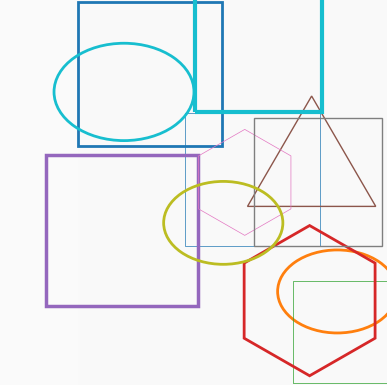[{"shape": "square", "thickness": 0.5, "radius": 0.87, "center": [0.652, 0.534]}, {"shape": "square", "thickness": 2, "radius": 0.93, "center": [0.387, 0.808]}, {"shape": "oval", "thickness": 2, "radius": 0.77, "center": [0.87, 0.243]}, {"shape": "square", "thickness": 0.5, "radius": 0.67, "center": [0.888, 0.138]}, {"shape": "hexagon", "thickness": 2, "radius": 0.98, "center": [0.799, 0.219]}, {"shape": "square", "thickness": 2.5, "radius": 0.98, "center": [0.316, 0.402]}, {"shape": "triangle", "thickness": 1, "radius": 0.96, "center": [0.804, 0.559]}, {"shape": "hexagon", "thickness": 0.5, "radius": 0.69, "center": [0.632, 0.526]}, {"shape": "square", "thickness": 1, "radius": 0.83, "center": [0.82, 0.527]}, {"shape": "oval", "thickness": 2, "radius": 0.77, "center": [0.576, 0.421]}, {"shape": "square", "thickness": 3, "radius": 0.82, "center": [0.668, 0.874]}, {"shape": "oval", "thickness": 2, "radius": 0.9, "center": [0.32, 0.761]}]